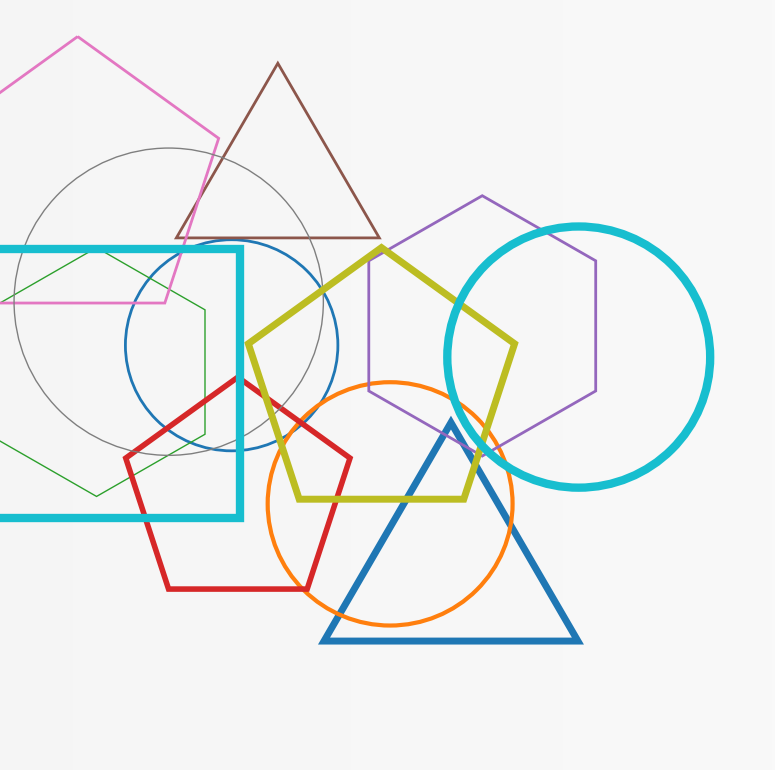[{"shape": "circle", "thickness": 1, "radius": 0.69, "center": [0.299, 0.552]}, {"shape": "triangle", "thickness": 2.5, "radius": 0.95, "center": [0.582, 0.262]}, {"shape": "circle", "thickness": 1.5, "radius": 0.79, "center": [0.503, 0.346]}, {"shape": "hexagon", "thickness": 0.5, "radius": 0.81, "center": [0.125, 0.517]}, {"shape": "pentagon", "thickness": 2, "radius": 0.76, "center": [0.307, 0.358]}, {"shape": "hexagon", "thickness": 1, "radius": 0.85, "center": [0.622, 0.577]}, {"shape": "triangle", "thickness": 1, "radius": 0.76, "center": [0.358, 0.767]}, {"shape": "pentagon", "thickness": 1, "radius": 0.96, "center": [0.1, 0.761]}, {"shape": "circle", "thickness": 0.5, "radius": 1.0, "center": [0.218, 0.608]}, {"shape": "pentagon", "thickness": 2.5, "radius": 0.9, "center": [0.492, 0.498]}, {"shape": "circle", "thickness": 3, "radius": 0.85, "center": [0.747, 0.536]}, {"shape": "square", "thickness": 3, "radius": 0.87, "center": [0.134, 0.501]}]